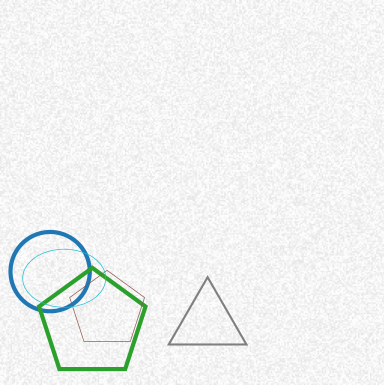[{"shape": "circle", "thickness": 3, "radius": 0.51, "center": [0.13, 0.295]}, {"shape": "pentagon", "thickness": 3, "radius": 0.73, "center": [0.24, 0.159]}, {"shape": "pentagon", "thickness": 0.5, "radius": 0.51, "center": [0.278, 0.196]}, {"shape": "triangle", "thickness": 1.5, "radius": 0.58, "center": [0.539, 0.163]}, {"shape": "oval", "thickness": 0.5, "radius": 0.54, "center": [0.167, 0.277]}]